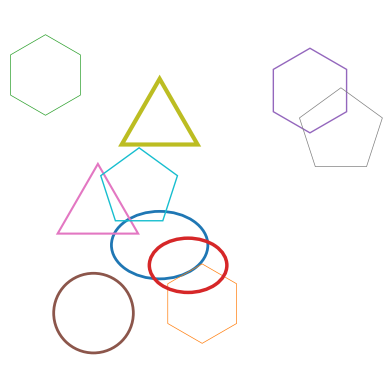[{"shape": "oval", "thickness": 2, "radius": 0.63, "center": [0.415, 0.363]}, {"shape": "hexagon", "thickness": 0.5, "radius": 0.52, "center": [0.525, 0.211]}, {"shape": "hexagon", "thickness": 0.5, "radius": 0.52, "center": [0.118, 0.805]}, {"shape": "oval", "thickness": 2.5, "radius": 0.5, "center": [0.489, 0.311]}, {"shape": "hexagon", "thickness": 1, "radius": 0.55, "center": [0.805, 0.765]}, {"shape": "circle", "thickness": 2, "radius": 0.52, "center": [0.243, 0.187]}, {"shape": "triangle", "thickness": 1.5, "radius": 0.6, "center": [0.254, 0.454]}, {"shape": "pentagon", "thickness": 0.5, "radius": 0.57, "center": [0.886, 0.659]}, {"shape": "triangle", "thickness": 3, "radius": 0.57, "center": [0.415, 0.682]}, {"shape": "pentagon", "thickness": 1, "radius": 0.52, "center": [0.361, 0.511]}]